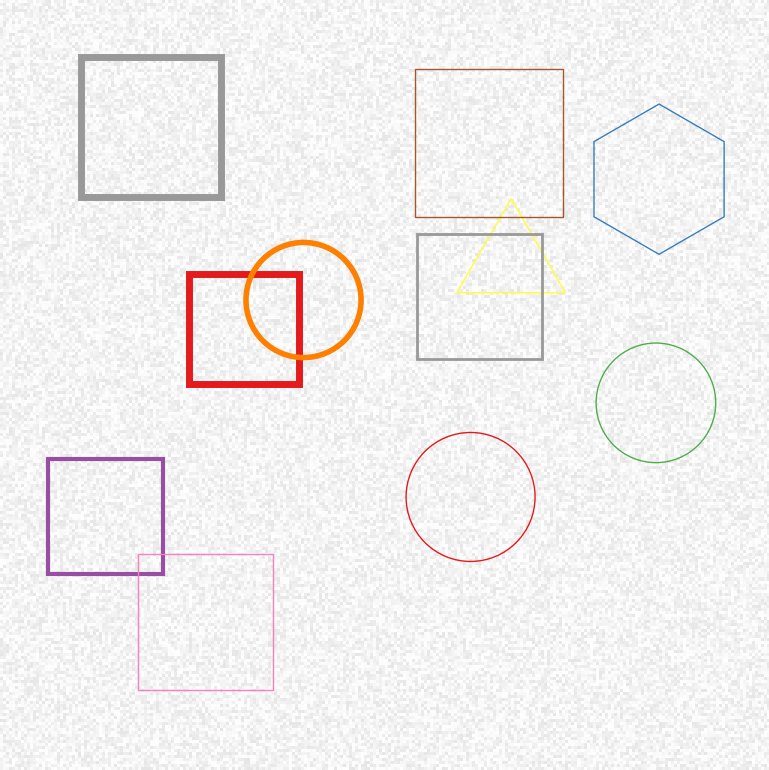[{"shape": "circle", "thickness": 0.5, "radius": 0.42, "center": [0.611, 0.355]}, {"shape": "square", "thickness": 2.5, "radius": 0.36, "center": [0.316, 0.572]}, {"shape": "hexagon", "thickness": 0.5, "radius": 0.49, "center": [0.856, 0.767]}, {"shape": "circle", "thickness": 0.5, "radius": 0.39, "center": [0.852, 0.477]}, {"shape": "square", "thickness": 1.5, "radius": 0.38, "center": [0.137, 0.329]}, {"shape": "circle", "thickness": 2, "radius": 0.37, "center": [0.394, 0.61]}, {"shape": "triangle", "thickness": 0.5, "radius": 0.41, "center": [0.664, 0.661]}, {"shape": "square", "thickness": 0.5, "radius": 0.48, "center": [0.635, 0.814]}, {"shape": "square", "thickness": 0.5, "radius": 0.44, "center": [0.267, 0.192]}, {"shape": "square", "thickness": 2.5, "radius": 0.45, "center": [0.196, 0.835]}, {"shape": "square", "thickness": 1, "radius": 0.4, "center": [0.623, 0.615]}]